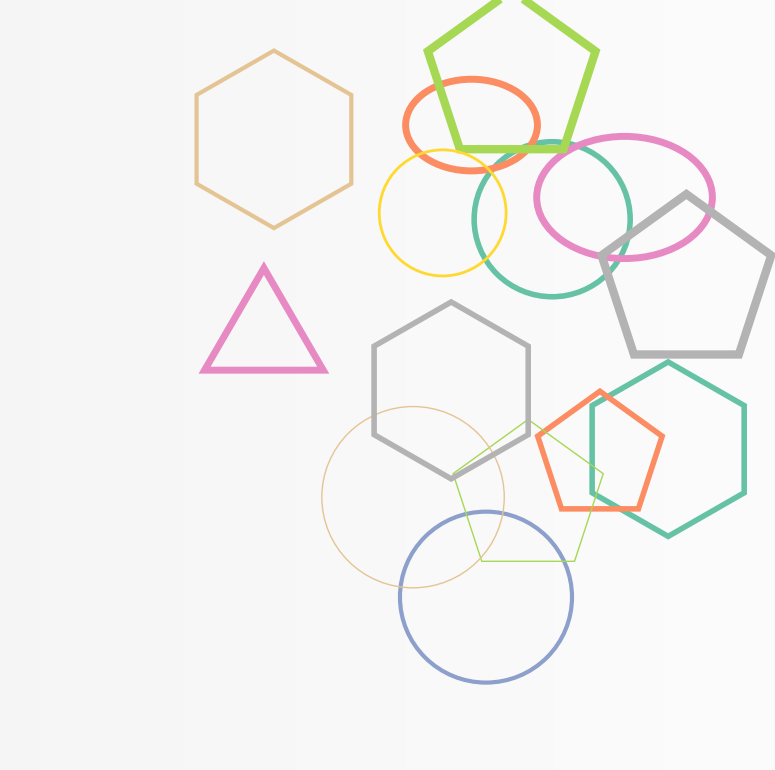[{"shape": "hexagon", "thickness": 2, "radius": 0.57, "center": [0.862, 0.417]}, {"shape": "circle", "thickness": 2, "radius": 0.5, "center": [0.712, 0.715]}, {"shape": "oval", "thickness": 2.5, "radius": 0.43, "center": [0.608, 0.838]}, {"shape": "pentagon", "thickness": 2, "radius": 0.42, "center": [0.774, 0.407]}, {"shape": "circle", "thickness": 1.5, "radius": 0.55, "center": [0.627, 0.225]}, {"shape": "triangle", "thickness": 2.5, "radius": 0.44, "center": [0.341, 0.563]}, {"shape": "oval", "thickness": 2.5, "radius": 0.57, "center": [0.806, 0.744]}, {"shape": "pentagon", "thickness": 3, "radius": 0.57, "center": [0.66, 0.898]}, {"shape": "pentagon", "thickness": 0.5, "radius": 0.51, "center": [0.681, 0.353]}, {"shape": "circle", "thickness": 1, "radius": 0.41, "center": [0.571, 0.723]}, {"shape": "circle", "thickness": 0.5, "radius": 0.59, "center": [0.533, 0.354]}, {"shape": "hexagon", "thickness": 1.5, "radius": 0.58, "center": [0.353, 0.819]}, {"shape": "pentagon", "thickness": 3, "radius": 0.58, "center": [0.886, 0.633]}, {"shape": "hexagon", "thickness": 2, "radius": 0.57, "center": [0.582, 0.493]}]